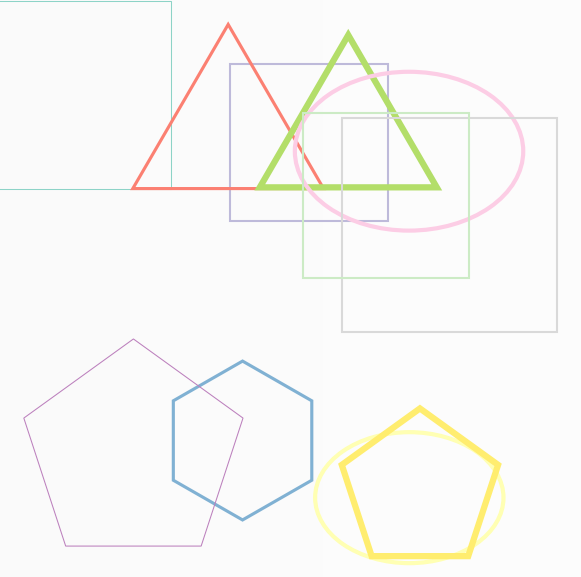[{"shape": "square", "thickness": 0.5, "radius": 0.82, "center": [0.131, 0.835]}, {"shape": "oval", "thickness": 2, "radius": 0.81, "center": [0.704, 0.137]}, {"shape": "square", "thickness": 1, "radius": 0.68, "center": [0.532, 0.753]}, {"shape": "triangle", "thickness": 1.5, "radius": 0.95, "center": [0.393, 0.767]}, {"shape": "hexagon", "thickness": 1.5, "radius": 0.69, "center": [0.417, 0.236]}, {"shape": "triangle", "thickness": 3, "radius": 0.88, "center": [0.599, 0.763]}, {"shape": "oval", "thickness": 2, "radius": 0.98, "center": [0.704, 0.737]}, {"shape": "square", "thickness": 1, "radius": 0.93, "center": [0.773, 0.609]}, {"shape": "pentagon", "thickness": 0.5, "radius": 0.99, "center": [0.23, 0.214]}, {"shape": "square", "thickness": 1, "radius": 0.71, "center": [0.665, 0.661]}, {"shape": "pentagon", "thickness": 3, "radius": 0.71, "center": [0.722, 0.151]}]